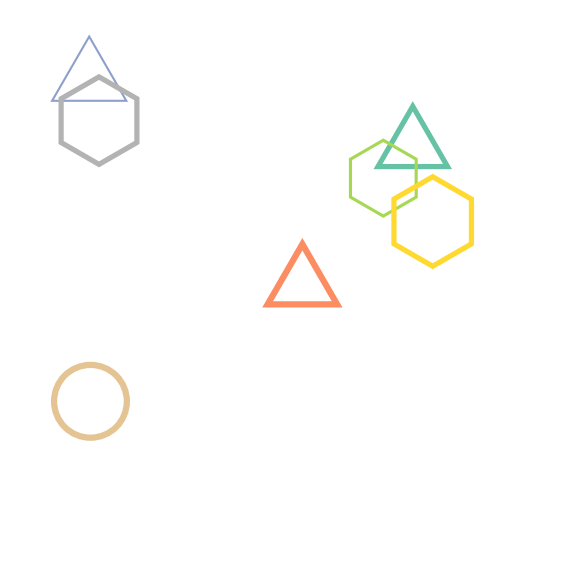[{"shape": "triangle", "thickness": 2.5, "radius": 0.35, "center": [0.715, 0.745]}, {"shape": "triangle", "thickness": 3, "radius": 0.35, "center": [0.524, 0.507]}, {"shape": "triangle", "thickness": 1, "radius": 0.37, "center": [0.154, 0.862]}, {"shape": "hexagon", "thickness": 1.5, "radius": 0.33, "center": [0.664, 0.691]}, {"shape": "hexagon", "thickness": 2.5, "radius": 0.39, "center": [0.749, 0.616]}, {"shape": "circle", "thickness": 3, "radius": 0.32, "center": [0.157, 0.304]}, {"shape": "hexagon", "thickness": 2.5, "radius": 0.38, "center": [0.171, 0.79]}]